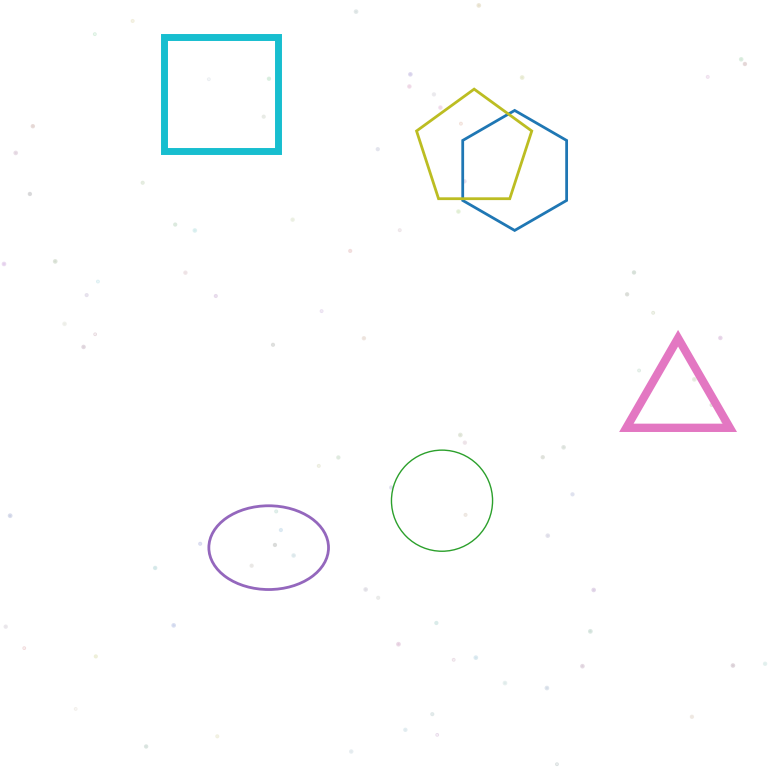[{"shape": "hexagon", "thickness": 1, "radius": 0.39, "center": [0.668, 0.779]}, {"shape": "circle", "thickness": 0.5, "radius": 0.33, "center": [0.574, 0.35]}, {"shape": "oval", "thickness": 1, "radius": 0.39, "center": [0.349, 0.289]}, {"shape": "triangle", "thickness": 3, "radius": 0.39, "center": [0.881, 0.483]}, {"shape": "pentagon", "thickness": 1, "radius": 0.39, "center": [0.616, 0.806]}, {"shape": "square", "thickness": 2.5, "radius": 0.37, "center": [0.287, 0.878]}]